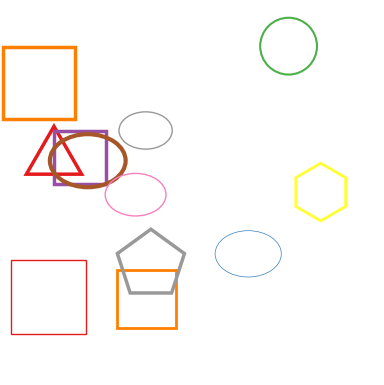[{"shape": "triangle", "thickness": 2.5, "radius": 0.41, "center": [0.14, 0.589]}, {"shape": "square", "thickness": 1, "radius": 0.48, "center": [0.126, 0.228]}, {"shape": "oval", "thickness": 0.5, "radius": 0.43, "center": [0.645, 0.341]}, {"shape": "circle", "thickness": 1.5, "radius": 0.37, "center": [0.75, 0.88]}, {"shape": "square", "thickness": 2.5, "radius": 0.34, "center": [0.208, 0.592]}, {"shape": "square", "thickness": 2.5, "radius": 0.47, "center": [0.102, 0.785]}, {"shape": "square", "thickness": 2, "radius": 0.38, "center": [0.38, 0.223]}, {"shape": "hexagon", "thickness": 2, "radius": 0.37, "center": [0.833, 0.501]}, {"shape": "oval", "thickness": 3, "radius": 0.49, "center": [0.228, 0.583]}, {"shape": "oval", "thickness": 1, "radius": 0.39, "center": [0.352, 0.494]}, {"shape": "oval", "thickness": 1, "radius": 0.35, "center": [0.378, 0.661]}, {"shape": "pentagon", "thickness": 2.5, "radius": 0.46, "center": [0.392, 0.313]}]